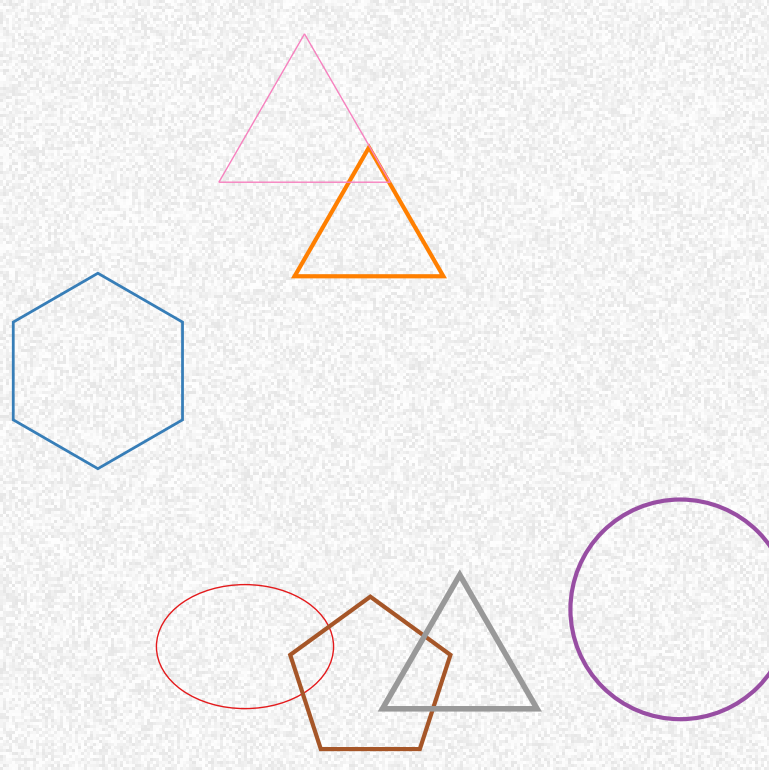[{"shape": "oval", "thickness": 0.5, "radius": 0.58, "center": [0.318, 0.16]}, {"shape": "hexagon", "thickness": 1, "radius": 0.63, "center": [0.127, 0.518]}, {"shape": "circle", "thickness": 1.5, "radius": 0.71, "center": [0.883, 0.209]}, {"shape": "triangle", "thickness": 1.5, "radius": 0.56, "center": [0.479, 0.697]}, {"shape": "pentagon", "thickness": 1.5, "radius": 0.55, "center": [0.481, 0.116]}, {"shape": "triangle", "thickness": 0.5, "radius": 0.64, "center": [0.395, 0.828]}, {"shape": "triangle", "thickness": 2, "radius": 0.58, "center": [0.597, 0.137]}]